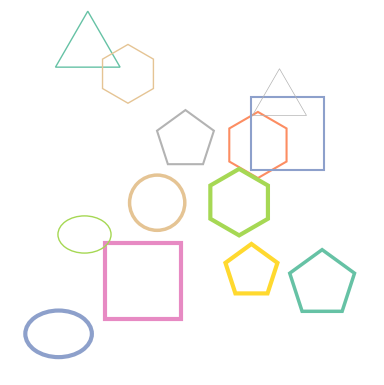[{"shape": "pentagon", "thickness": 2.5, "radius": 0.44, "center": [0.837, 0.263]}, {"shape": "triangle", "thickness": 1, "radius": 0.48, "center": [0.228, 0.874]}, {"shape": "hexagon", "thickness": 1.5, "radius": 0.43, "center": [0.67, 0.623]}, {"shape": "square", "thickness": 1.5, "radius": 0.47, "center": [0.747, 0.653]}, {"shape": "oval", "thickness": 3, "radius": 0.43, "center": [0.152, 0.133]}, {"shape": "square", "thickness": 3, "radius": 0.49, "center": [0.371, 0.27]}, {"shape": "oval", "thickness": 1, "radius": 0.34, "center": [0.219, 0.391]}, {"shape": "hexagon", "thickness": 3, "radius": 0.43, "center": [0.621, 0.475]}, {"shape": "pentagon", "thickness": 3, "radius": 0.35, "center": [0.653, 0.295]}, {"shape": "circle", "thickness": 2.5, "radius": 0.36, "center": [0.408, 0.473]}, {"shape": "hexagon", "thickness": 1, "radius": 0.38, "center": [0.332, 0.808]}, {"shape": "triangle", "thickness": 0.5, "radius": 0.4, "center": [0.726, 0.741]}, {"shape": "pentagon", "thickness": 1.5, "radius": 0.39, "center": [0.482, 0.636]}]